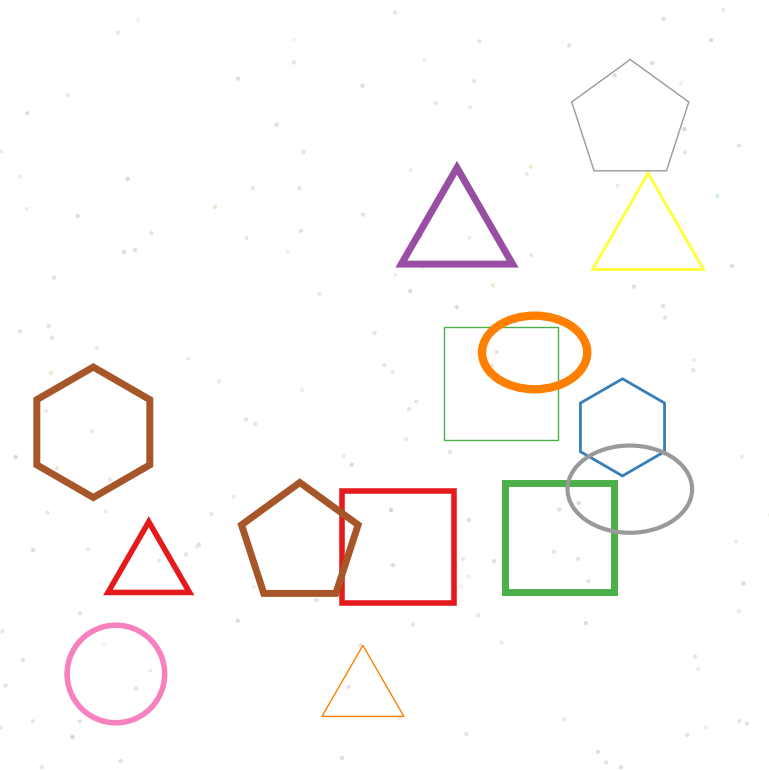[{"shape": "triangle", "thickness": 2, "radius": 0.31, "center": [0.193, 0.261]}, {"shape": "square", "thickness": 2, "radius": 0.36, "center": [0.517, 0.289]}, {"shape": "hexagon", "thickness": 1, "radius": 0.32, "center": [0.808, 0.445]}, {"shape": "square", "thickness": 2.5, "radius": 0.35, "center": [0.726, 0.302]}, {"shape": "square", "thickness": 0.5, "radius": 0.37, "center": [0.651, 0.502]}, {"shape": "triangle", "thickness": 2.5, "radius": 0.42, "center": [0.593, 0.699]}, {"shape": "triangle", "thickness": 0.5, "radius": 0.31, "center": [0.471, 0.1]}, {"shape": "oval", "thickness": 3, "radius": 0.34, "center": [0.694, 0.542]}, {"shape": "triangle", "thickness": 1, "radius": 0.42, "center": [0.842, 0.692]}, {"shape": "hexagon", "thickness": 2.5, "radius": 0.42, "center": [0.121, 0.439]}, {"shape": "pentagon", "thickness": 2.5, "radius": 0.4, "center": [0.389, 0.294]}, {"shape": "circle", "thickness": 2, "radius": 0.32, "center": [0.151, 0.125]}, {"shape": "pentagon", "thickness": 0.5, "radius": 0.4, "center": [0.819, 0.843]}, {"shape": "oval", "thickness": 1.5, "radius": 0.4, "center": [0.818, 0.365]}]